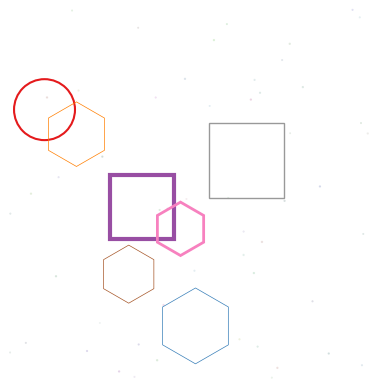[{"shape": "circle", "thickness": 1.5, "radius": 0.4, "center": [0.116, 0.715]}, {"shape": "hexagon", "thickness": 0.5, "radius": 0.49, "center": [0.508, 0.153]}, {"shape": "square", "thickness": 3, "radius": 0.42, "center": [0.369, 0.462]}, {"shape": "hexagon", "thickness": 0.5, "radius": 0.42, "center": [0.199, 0.651]}, {"shape": "hexagon", "thickness": 0.5, "radius": 0.38, "center": [0.334, 0.288]}, {"shape": "hexagon", "thickness": 2, "radius": 0.35, "center": [0.469, 0.406]}, {"shape": "square", "thickness": 1, "radius": 0.49, "center": [0.64, 0.582]}]